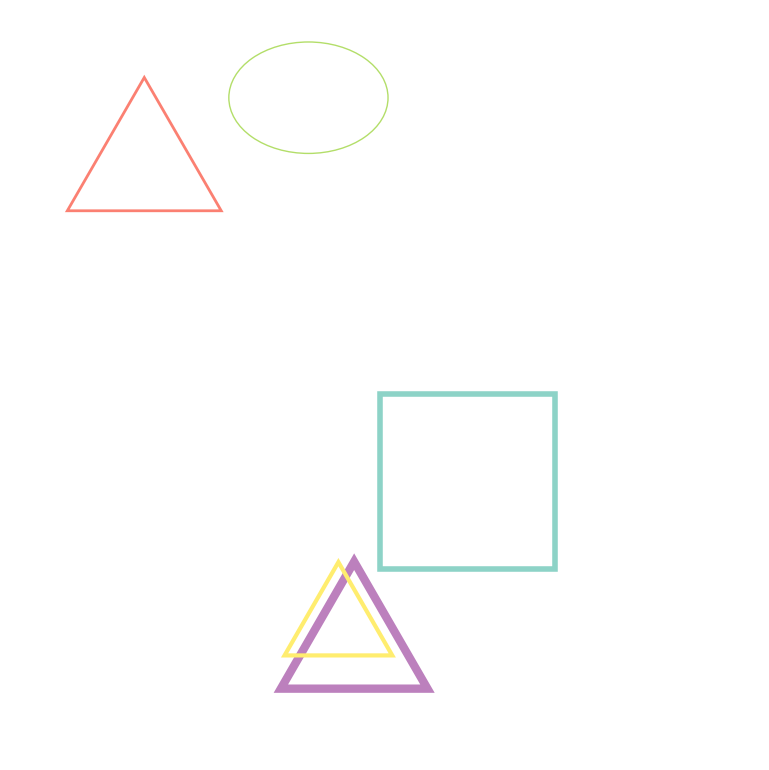[{"shape": "square", "thickness": 2, "radius": 0.57, "center": [0.607, 0.375]}, {"shape": "triangle", "thickness": 1, "radius": 0.58, "center": [0.187, 0.784]}, {"shape": "oval", "thickness": 0.5, "radius": 0.52, "center": [0.401, 0.873]}, {"shape": "triangle", "thickness": 3, "radius": 0.55, "center": [0.46, 0.161]}, {"shape": "triangle", "thickness": 1.5, "radius": 0.4, "center": [0.439, 0.189]}]